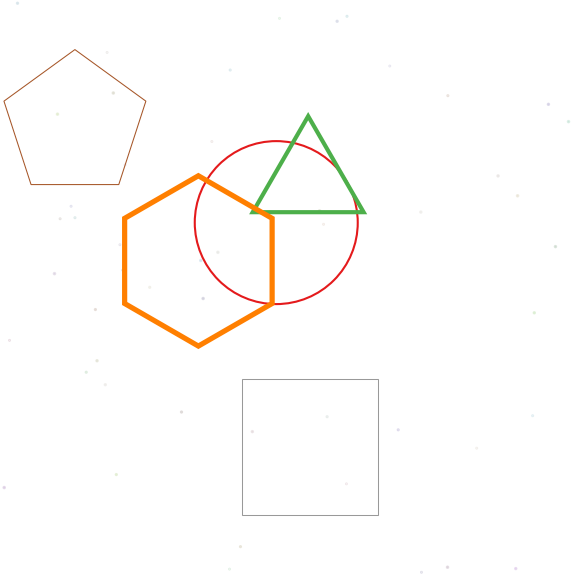[{"shape": "circle", "thickness": 1, "radius": 0.71, "center": [0.478, 0.614]}, {"shape": "triangle", "thickness": 2, "radius": 0.55, "center": [0.534, 0.687]}, {"shape": "hexagon", "thickness": 2.5, "radius": 0.74, "center": [0.344, 0.547]}, {"shape": "pentagon", "thickness": 0.5, "radius": 0.65, "center": [0.13, 0.784]}, {"shape": "square", "thickness": 0.5, "radius": 0.59, "center": [0.536, 0.226]}]